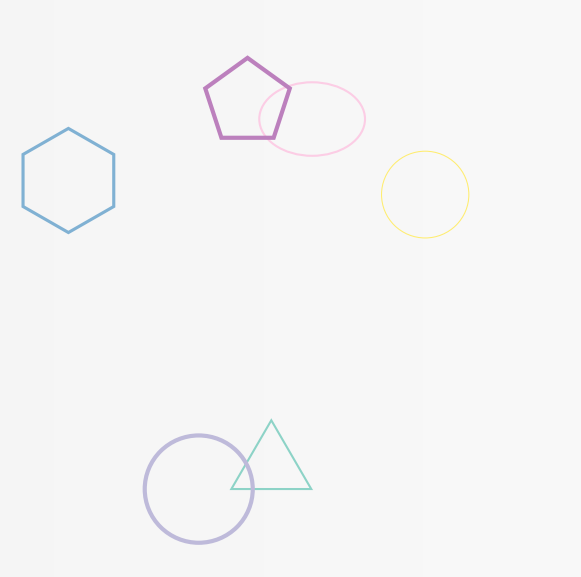[{"shape": "triangle", "thickness": 1, "radius": 0.4, "center": [0.467, 0.192]}, {"shape": "circle", "thickness": 2, "radius": 0.46, "center": [0.342, 0.152]}, {"shape": "hexagon", "thickness": 1.5, "radius": 0.45, "center": [0.118, 0.687]}, {"shape": "oval", "thickness": 1, "radius": 0.45, "center": [0.537, 0.793]}, {"shape": "pentagon", "thickness": 2, "radius": 0.38, "center": [0.426, 0.822]}, {"shape": "circle", "thickness": 0.5, "radius": 0.38, "center": [0.732, 0.662]}]